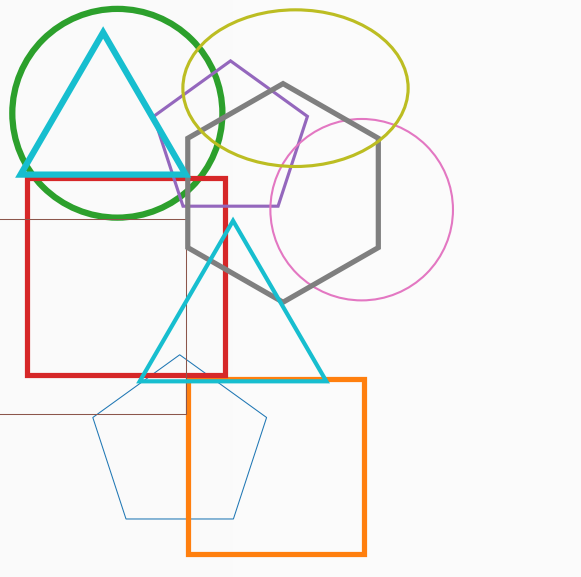[{"shape": "pentagon", "thickness": 0.5, "radius": 0.79, "center": [0.309, 0.228]}, {"shape": "square", "thickness": 2.5, "radius": 0.76, "center": [0.475, 0.192]}, {"shape": "circle", "thickness": 3, "radius": 0.9, "center": [0.202, 0.803]}, {"shape": "square", "thickness": 2.5, "radius": 0.86, "center": [0.217, 0.52]}, {"shape": "pentagon", "thickness": 1.5, "radius": 0.7, "center": [0.397, 0.755]}, {"shape": "square", "thickness": 0.5, "radius": 0.84, "center": [0.151, 0.45]}, {"shape": "circle", "thickness": 1, "radius": 0.79, "center": [0.622, 0.636]}, {"shape": "hexagon", "thickness": 2.5, "radius": 0.95, "center": [0.487, 0.665]}, {"shape": "oval", "thickness": 1.5, "radius": 0.97, "center": [0.508, 0.846]}, {"shape": "triangle", "thickness": 3, "radius": 0.82, "center": [0.177, 0.779]}, {"shape": "triangle", "thickness": 2, "radius": 0.93, "center": [0.401, 0.432]}]